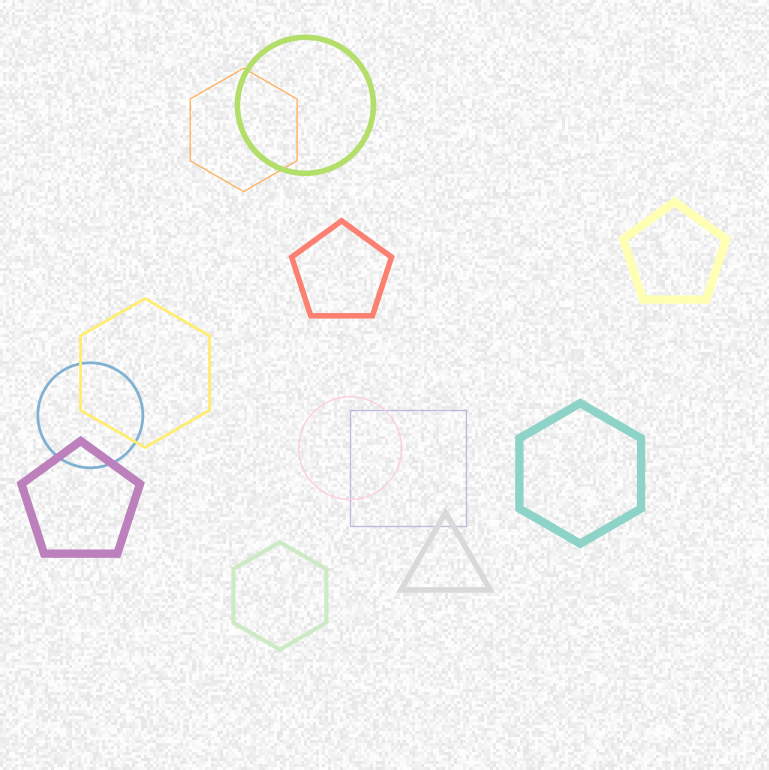[{"shape": "hexagon", "thickness": 3, "radius": 0.46, "center": [0.754, 0.385]}, {"shape": "pentagon", "thickness": 3, "radius": 0.35, "center": [0.876, 0.668]}, {"shape": "square", "thickness": 0.5, "radius": 0.38, "center": [0.53, 0.392]}, {"shape": "pentagon", "thickness": 2, "radius": 0.34, "center": [0.444, 0.645]}, {"shape": "circle", "thickness": 1, "radius": 0.34, "center": [0.117, 0.461]}, {"shape": "hexagon", "thickness": 0.5, "radius": 0.4, "center": [0.316, 0.831]}, {"shape": "circle", "thickness": 2, "radius": 0.44, "center": [0.397, 0.863]}, {"shape": "circle", "thickness": 0.5, "radius": 0.33, "center": [0.455, 0.418]}, {"shape": "triangle", "thickness": 2, "radius": 0.33, "center": [0.579, 0.267]}, {"shape": "pentagon", "thickness": 3, "radius": 0.4, "center": [0.105, 0.346]}, {"shape": "hexagon", "thickness": 1.5, "radius": 0.35, "center": [0.363, 0.226]}, {"shape": "hexagon", "thickness": 1, "radius": 0.48, "center": [0.188, 0.516]}]